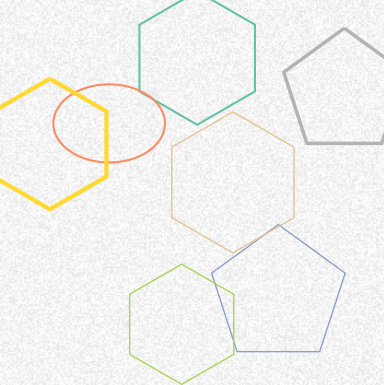[{"shape": "hexagon", "thickness": 1.5, "radius": 0.87, "center": [0.512, 0.849]}, {"shape": "oval", "thickness": 1.5, "radius": 0.72, "center": [0.284, 0.679]}, {"shape": "pentagon", "thickness": 1, "radius": 0.91, "center": [0.723, 0.234]}, {"shape": "hexagon", "thickness": 1, "radius": 0.78, "center": [0.472, 0.158]}, {"shape": "hexagon", "thickness": 3, "radius": 0.85, "center": [0.13, 0.626]}, {"shape": "hexagon", "thickness": 1, "radius": 0.92, "center": [0.605, 0.526]}, {"shape": "pentagon", "thickness": 2.5, "radius": 0.83, "center": [0.894, 0.761]}]